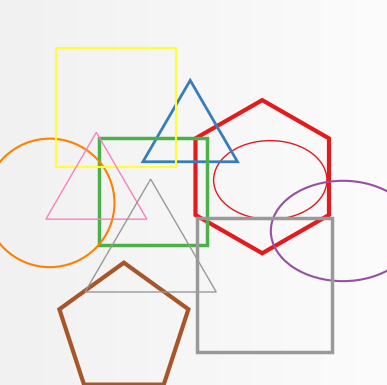[{"shape": "oval", "thickness": 1, "radius": 0.73, "center": [0.697, 0.532]}, {"shape": "hexagon", "thickness": 3, "radius": 0.99, "center": [0.677, 0.541]}, {"shape": "triangle", "thickness": 2, "radius": 0.7, "center": [0.491, 0.65]}, {"shape": "square", "thickness": 2.5, "radius": 0.7, "center": [0.395, 0.503]}, {"shape": "oval", "thickness": 1.5, "radius": 0.93, "center": [0.885, 0.4]}, {"shape": "circle", "thickness": 1.5, "radius": 0.83, "center": [0.129, 0.473]}, {"shape": "square", "thickness": 1.5, "radius": 0.77, "center": [0.299, 0.72]}, {"shape": "pentagon", "thickness": 3, "radius": 0.88, "center": [0.32, 0.143]}, {"shape": "triangle", "thickness": 1, "radius": 0.75, "center": [0.249, 0.506]}, {"shape": "square", "thickness": 2.5, "radius": 0.87, "center": [0.681, 0.261]}, {"shape": "triangle", "thickness": 1, "radius": 0.98, "center": [0.389, 0.339]}]